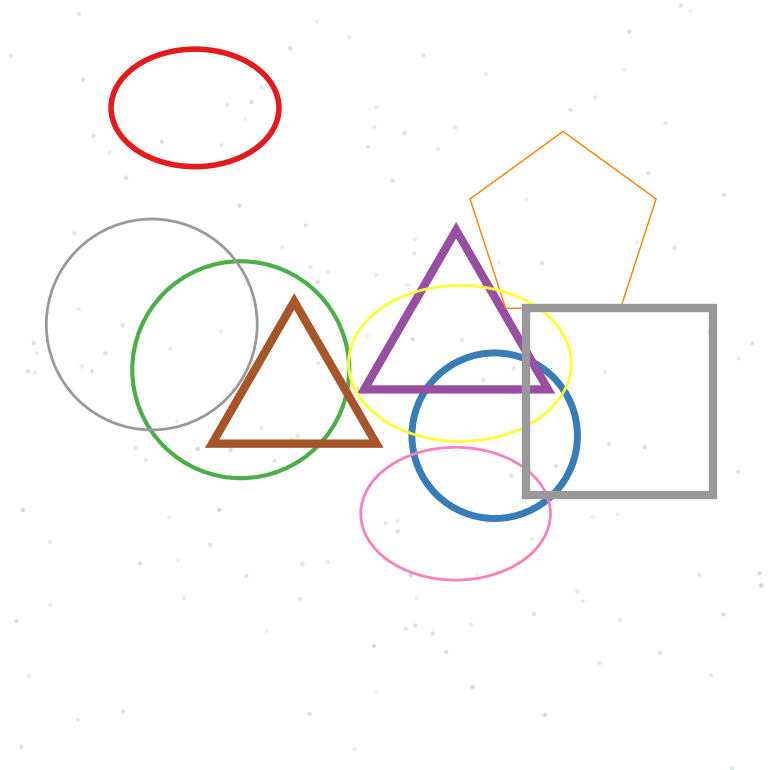[{"shape": "oval", "thickness": 2, "radius": 0.55, "center": [0.253, 0.86]}, {"shape": "circle", "thickness": 2.5, "radius": 0.54, "center": [0.642, 0.434]}, {"shape": "circle", "thickness": 1.5, "radius": 0.7, "center": [0.313, 0.52]}, {"shape": "triangle", "thickness": 3, "radius": 0.69, "center": [0.592, 0.563]}, {"shape": "pentagon", "thickness": 0.5, "radius": 0.63, "center": [0.731, 0.702]}, {"shape": "oval", "thickness": 1, "radius": 0.72, "center": [0.597, 0.528]}, {"shape": "triangle", "thickness": 3, "radius": 0.62, "center": [0.382, 0.485]}, {"shape": "oval", "thickness": 1, "radius": 0.62, "center": [0.592, 0.333]}, {"shape": "circle", "thickness": 1, "radius": 0.68, "center": [0.197, 0.579]}, {"shape": "square", "thickness": 3, "radius": 0.61, "center": [0.805, 0.479]}]